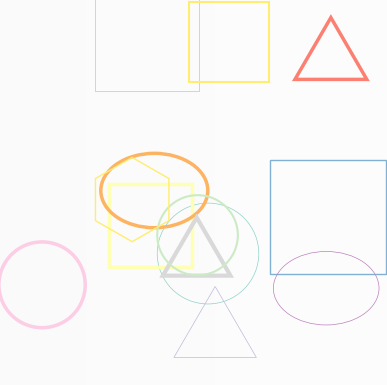[{"shape": "circle", "thickness": 0.5, "radius": 0.66, "center": [0.537, 0.342]}, {"shape": "square", "thickness": 2.5, "radius": 0.54, "center": [0.389, 0.414]}, {"shape": "triangle", "thickness": 0.5, "radius": 0.61, "center": [0.555, 0.133]}, {"shape": "triangle", "thickness": 2.5, "radius": 0.54, "center": [0.854, 0.847]}, {"shape": "square", "thickness": 1, "radius": 0.74, "center": [0.847, 0.436]}, {"shape": "oval", "thickness": 2.5, "radius": 0.69, "center": [0.398, 0.505]}, {"shape": "square", "thickness": 0.5, "radius": 0.67, "center": [0.38, 0.897]}, {"shape": "circle", "thickness": 2.5, "radius": 0.56, "center": [0.109, 0.26]}, {"shape": "triangle", "thickness": 3, "radius": 0.5, "center": [0.508, 0.334]}, {"shape": "oval", "thickness": 0.5, "radius": 0.68, "center": [0.842, 0.251]}, {"shape": "circle", "thickness": 1.5, "radius": 0.52, "center": [0.51, 0.389]}, {"shape": "hexagon", "thickness": 1, "radius": 0.55, "center": [0.341, 0.482]}, {"shape": "square", "thickness": 1.5, "radius": 0.52, "center": [0.59, 0.891]}]